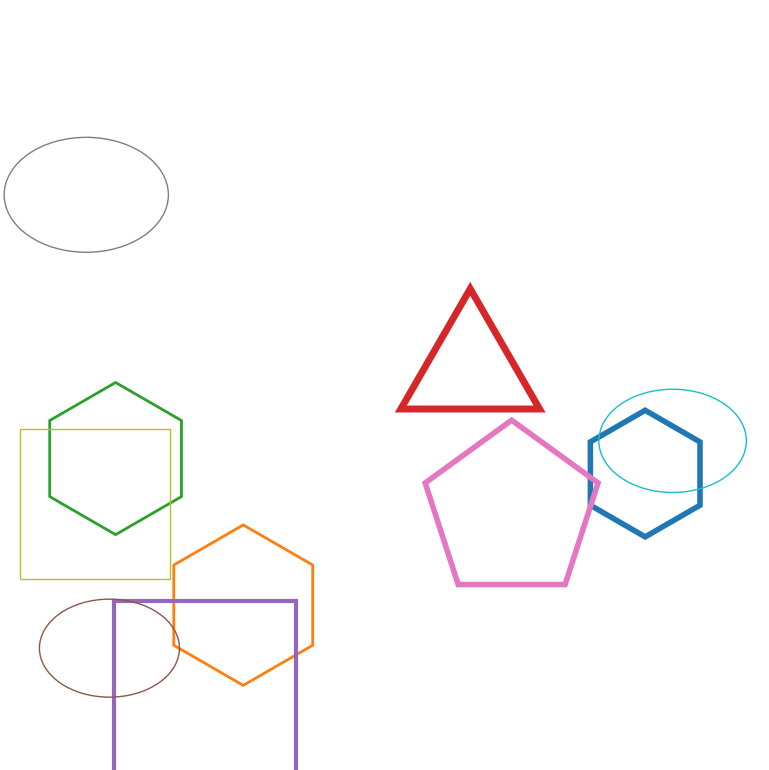[{"shape": "hexagon", "thickness": 2, "radius": 0.41, "center": [0.838, 0.385]}, {"shape": "hexagon", "thickness": 1, "radius": 0.52, "center": [0.316, 0.214]}, {"shape": "hexagon", "thickness": 1, "radius": 0.49, "center": [0.15, 0.404]}, {"shape": "triangle", "thickness": 2.5, "radius": 0.52, "center": [0.611, 0.521]}, {"shape": "square", "thickness": 1.5, "radius": 0.59, "center": [0.266, 0.102]}, {"shape": "oval", "thickness": 0.5, "radius": 0.45, "center": [0.142, 0.158]}, {"shape": "pentagon", "thickness": 2, "radius": 0.59, "center": [0.664, 0.336]}, {"shape": "oval", "thickness": 0.5, "radius": 0.53, "center": [0.112, 0.747]}, {"shape": "square", "thickness": 0.5, "radius": 0.49, "center": [0.123, 0.345]}, {"shape": "oval", "thickness": 0.5, "radius": 0.48, "center": [0.874, 0.427]}]